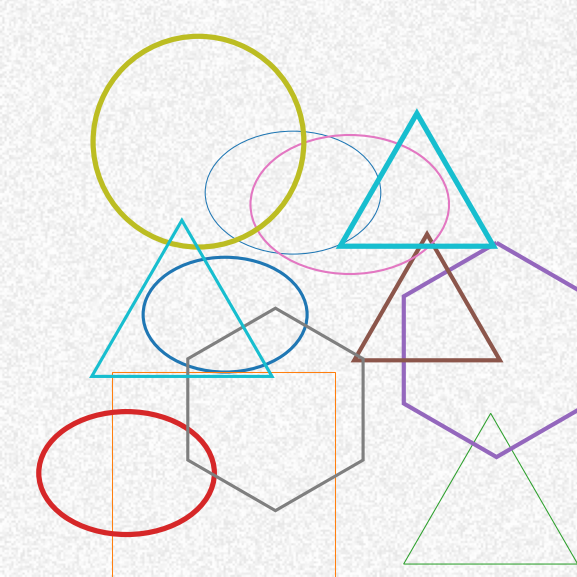[{"shape": "oval", "thickness": 0.5, "radius": 0.76, "center": [0.507, 0.666]}, {"shape": "oval", "thickness": 1.5, "radius": 0.71, "center": [0.39, 0.454]}, {"shape": "square", "thickness": 0.5, "radius": 0.96, "center": [0.387, 0.162]}, {"shape": "triangle", "thickness": 0.5, "radius": 0.87, "center": [0.85, 0.109]}, {"shape": "oval", "thickness": 2.5, "radius": 0.76, "center": [0.219, 0.18]}, {"shape": "hexagon", "thickness": 2, "radius": 0.93, "center": [0.86, 0.393]}, {"shape": "triangle", "thickness": 2, "radius": 0.73, "center": [0.739, 0.448]}, {"shape": "oval", "thickness": 1, "radius": 0.86, "center": [0.606, 0.645]}, {"shape": "hexagon", "thickness": 1.5, "radius": 0.88, "center": [0.477, 0.29]}, {"shape": "circle", "thickness": 2.5, "radius": 0.91, "center": [0.344, 0.754]}, {"shape": "triangle", "thickness": 2.5, "radius": 0.77, "center": [0.722, 0.649]}, {"shape": "triangle", "thickness": 1.5, "radius": 0.9, "center": [0.315, 0.437]}]